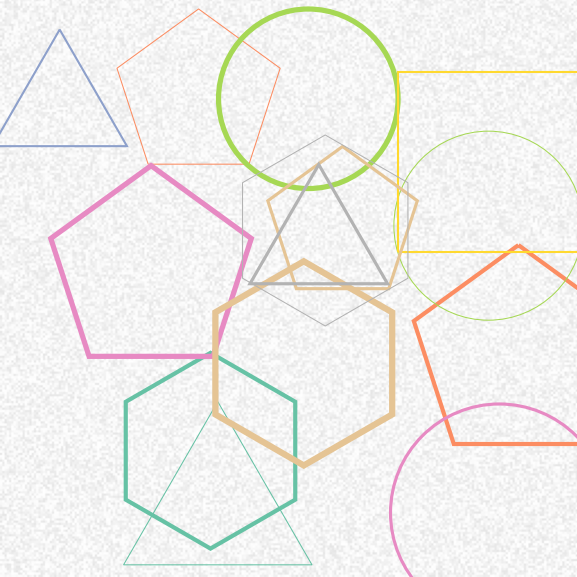[{"shape": "triangle", "thickness": 0.5, "radius": 0.94, "center": [0.377, 0.115]}, {"shape": "hexagon", "thickness": 2, "radius": 0.85, "center": [0.365, 0.219]}, {"shape": "pentagon", "thickness": 2, "radius": 0.95, "center": [0.898, 0.384]}, {"shape": "pentagon", "thickness": 0.5, "radius": 0.74, "center": [0.344, 0.835]}, {"shape": "triangle", "thickness": 1, "radius": 0.67, "center": [0.103, 0.813]}, {"shape": "pentagon", "thickness": 2.5, "radius": 0.91, "center": [0.262, 0.53]}, {"shape": "circle", "thickness": 1.5, "radius": 0.94, "center": [0.865, 0.111]}, {"shape": "circle", "thickness": 2.5, "radius": 0.78, "center": [0.534, 0.828]}, {"shape": "circle", "thickness": 0.5, "radius": 0.82, "center": [0.846, 0.608]}, {"shape": "square", "thickness": 1, "radius": 0.78, "center": [0.846, 0.718]}, {"shape": "pentagon", "thickness": 1.5, "radius": 0.68, "center": [0.593, 0.609]}, {"shape": "hexagon", "thickness": 3, "radius": 0.88, "center": [0.526, 0.37]}, {"shape": "hexagon", "thickness": 0.5, "radius": 0.83, "center": [0.563, 0.6]}, {"shape": "triangle", "thickness": 1.5, "radius": 0.69, "center": [0.552, 0.577]}]